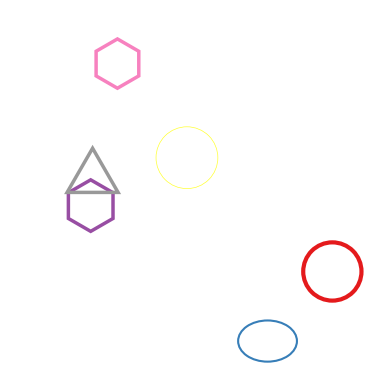[{"shape": "circle", "thickness": 3, "radius": 0.38, "center": [0.863, 0.295]}, {"shape": "oval", "thickness": 1.5, "radius": 0.38, "center": [0.695, 0.114]}, {"shape": "hexagon", "thickness": 2.5, "radius": 0.33, "center": [0.236, 0.466]}, {"shape": "circle", "thickness": 0.5, "radius": 0.4, "center": [0.486, 0.59]}, {"shape": "hexagon", "thickness": 2.5, "radius": 0.32, "center": [0.305, 0.835]}, {"shape": "triangle", "thickness": 2.5, "radius": 0.38, "center": [0.241, 0.538]}]